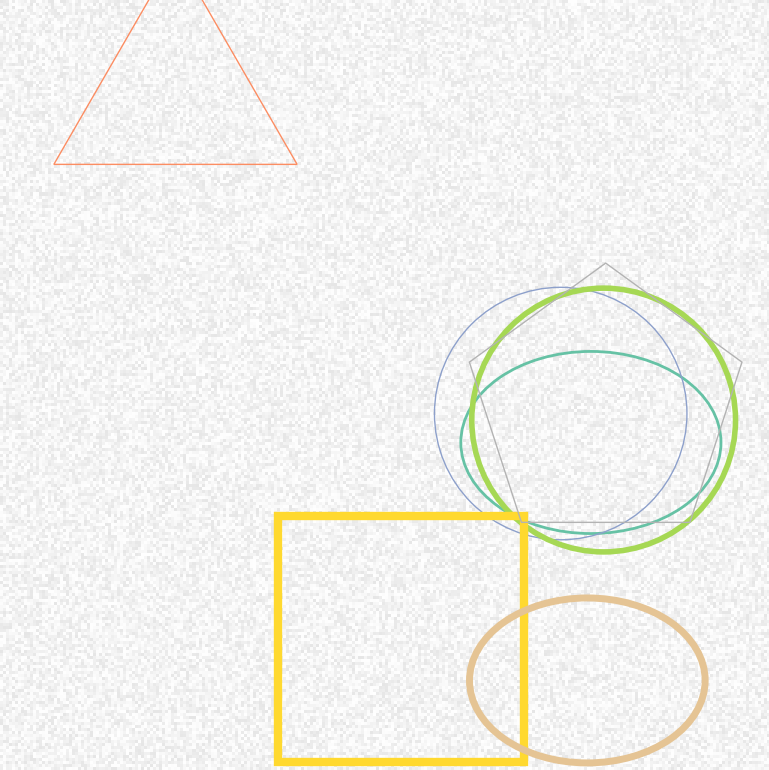[{"shape": "oval", "thickness": 1, "radius": 0.84, "center": [0.767, 0.425]}, {"shape": "triangle", "thickness": 0.5, "radius": 0.91, "center": [0.228, 0.878]}, {"shape": "circle", "thickness": 0.5, "radius": 0.82, "center": [0.728, 0.463]}, {"shape": "circle", "thickness": 2, "radius": 0.86, "center": [0.784, 0.455]}, {"shape": "square", "thickness": 3, "radius": 0.8, "center": [0.521, 0.17]}, {"shape": "oval", "thickness": 2.5, "radius": 0.77, "center": [0.763, 0.116]}, {"shape": "pentagon", "thickness": 0.5, "radius": 0.93, "center": [0.787, 0.472]}]